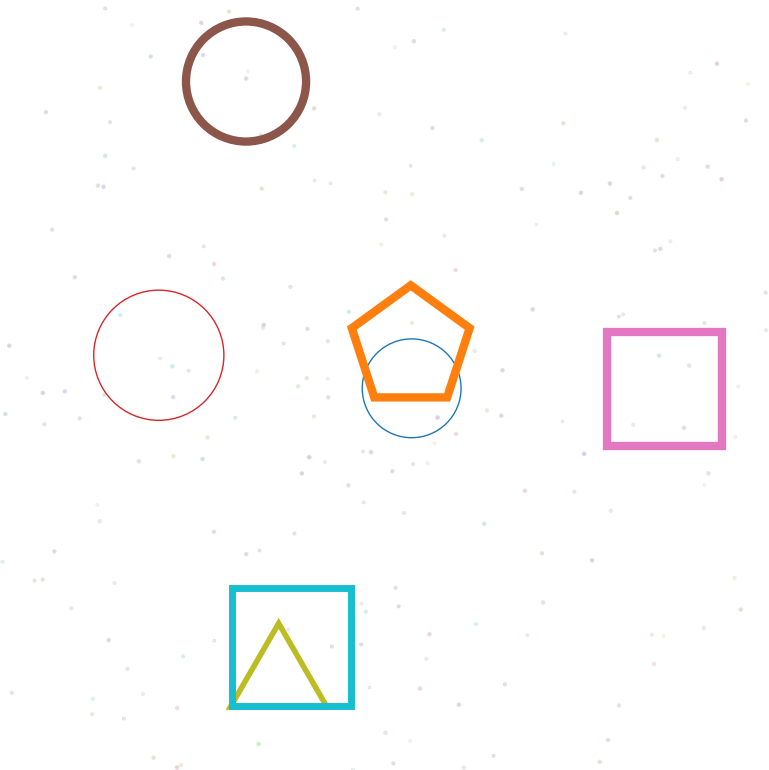[{"shape": "circle", "thickness": 0.5, "radius": 0.32, "center": [0.535, 0.496]}, {"shape": "pentagon", "thickness": 3, "radius": 0.4, "center": [0.533, 0.549]}, {"shape": "circle", "thickness": 0.5, "radius": 0.42, "center": [0.206, 0.539]}, {"shape": "circle", "thickness": 3, "radius": 0.39, "center": [0.32, 0.894]}, {"shape": "square", "thickness": 3, "radius": 0.37, "center": [0.863, 0.495]}, {"shape": "triangle", "thickness": 2, "radius": 0.36, "center": [0.362, 0.118]}, {"shape": "square", "thickness": 2.5, "radius": 0.38, "center": [0.379, 0.16]}]